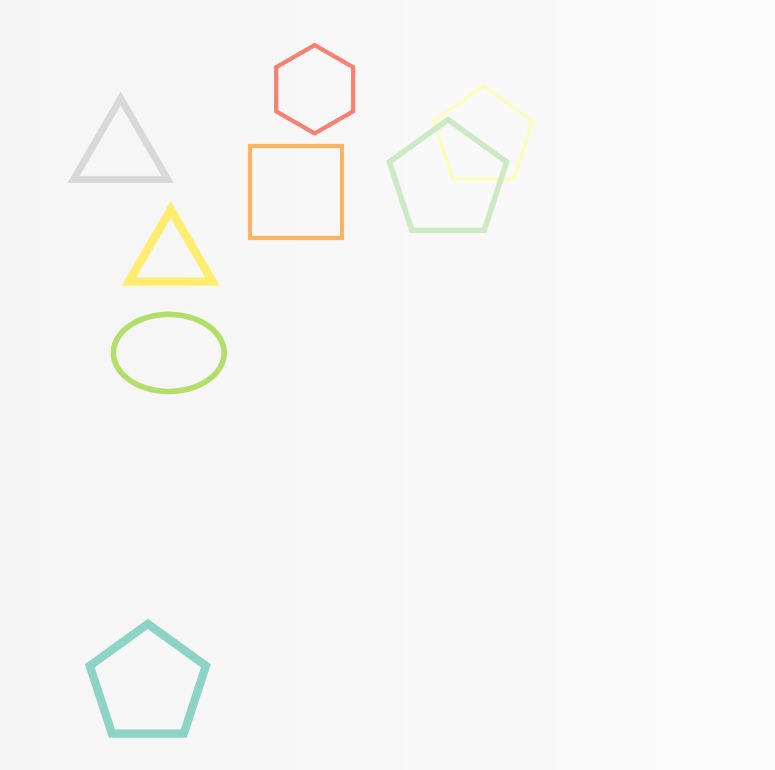[{"shape": "pentagon", "thickness": 3, "radius": 0.39, "center": [0.191, 0.111]}, {"shape": "pentagon", "thickness": 1, "radius": 0.33, "center": [0.624, 0.822]}, {"shape": "hexagon", "thickness": 1.5, "radius": 0.29, "center": [0.406, 0.884]}, {"shape": "square", "thickness": 1.5, "radius": 0.3, "center": [0.382, 0.751]}, {"shape": "oval", "thickness": 2, "radius": 0.36, "center": [0.218, 0.542]}, {"shape": "triangle", "thickness": 2.5, "radius": 0.35, "center": [0.156, 0.802]}, {"shape": "pentagon", "thickness": 2, "radius": 0.4, "center": [0.578, 0.765]}, {"shape": "triangle", "thickness": 3, "radius": 0.31, "center": [0.22, 0.666]}]